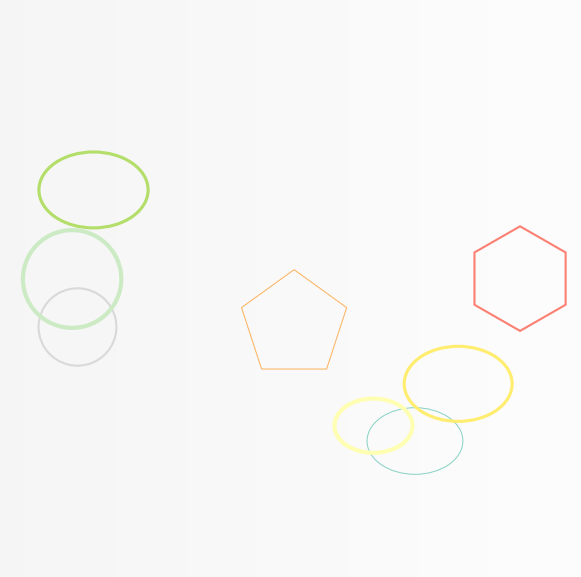[{"shape": "oval", "thickness": 0.5, "radius": 0.41, "center": [0.714, 0.235]}, {"shape": "oval", "thickness": 2, "radius": 0.34, "center": [0.643, 0.262]}, {"shape": "hexagon", "thickness": 1, "radius": 0.45, "center": [0.895, 0.517]}, {"shape": "pentagon", "thickness": 0.5, "radius": 0.48, "center": [0.506, 0.437]}, {"shape": "oval", "thickness": 1.5, "radius": 0.47, "center": [0.161, 0.67]}, {"shape": "circle", "thickness": 1, "radius": 0.33, "center": [0.133, 0.433]}, {"shape": "circle", "thickness": 2, "radius": 0.42, "center": [0.124, 0.516]}, {"shape": "oval", "thickness": 1.5, "radius": 0.46, "center": [0.788, 0.334]}]